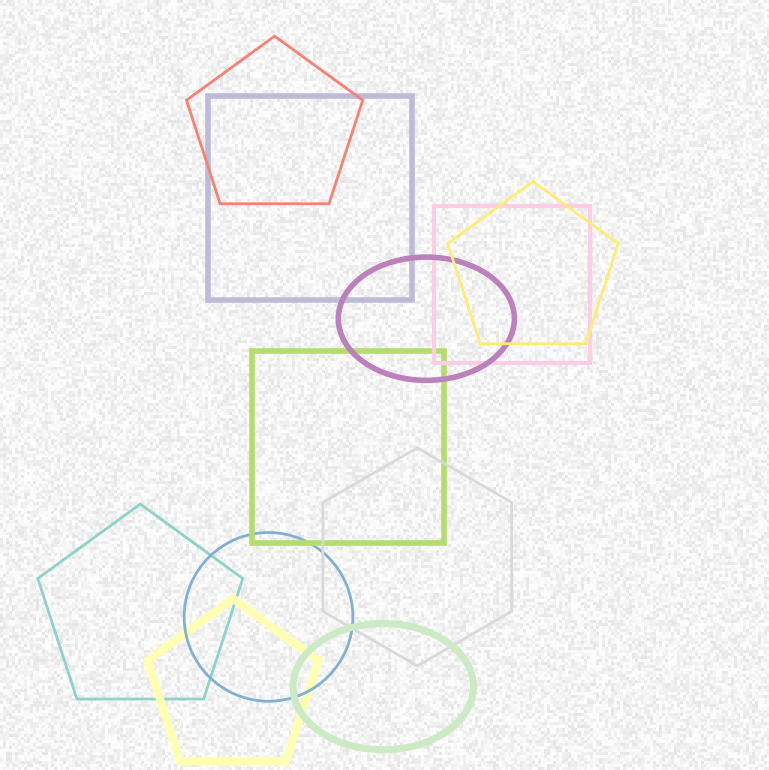[{"shape": "pentagon", "thickness": 1, "radius": 0.7, "center": [0.182, 0.205]}, {"shape": "pentagon", "thickness": 3, "radius": 0.58, "center": [0.303, 0.106]}, {"shape": "square", "thickness": 2, "radius": 0.66, "center": [0.403, 0.743]}, {"shape": "pentagon", "thickness": 1, "radius": 0.6, "center": [0.357, 0.833]}, {"shape": "circle", "thickness": 1, "radius": 0.55, "center": [0.349, 0.199]}, {"shape": "square", "thickness": 2, "radius": 0.62, "center": [0.452, 0.42]}, {"shape": "square", "thickness": 1.5, "radius": 0.51, "center": [0.665, 0.63]}, {"shape": "hexagon", "thickness": 1, "radius": 0.71, "center": [0.542, 0.277]}, {"shape": "oval", "thickness": 2, "radius": 0.57, "center": [0.554, 0.586]}, {"shape": "oval", "thickness": 2.5, "radius": 0.59, "center": [0.498, 0.108]}, {"shape": "pentagon", "thickness": 1, "radius": 0.58, "center": [0.692, 0.648]}]